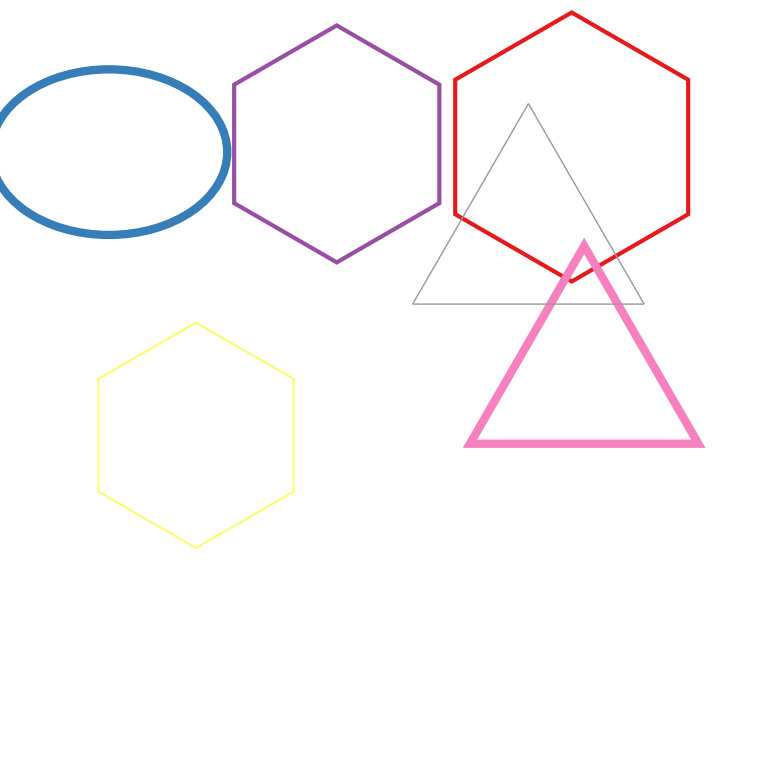[{"shape": "hexagon", "thickness": 1.5, "radius": 0.87, "center": [0.742, 0.809]}, {"shape": "oval", "thickness": 3, "radius": 0.77, "center": [0.142, 0.802]}, {"shape": "hexagon", "thickness": 1.5, "radius": 0.77, "center": [0.437, 0.813]}, {"shape": "hexagon", "thickness": 0.5, "radius": 0.73, "center": [0.255, 0.435]}, {"shape": "triangle", "thickness": 3, "radius": 0.86, "center": [0.759, 0.509]}, {"shape": "triangle", "thickness": 0.5, "radius": 0.87, "center": [0.686, 0.692]}]